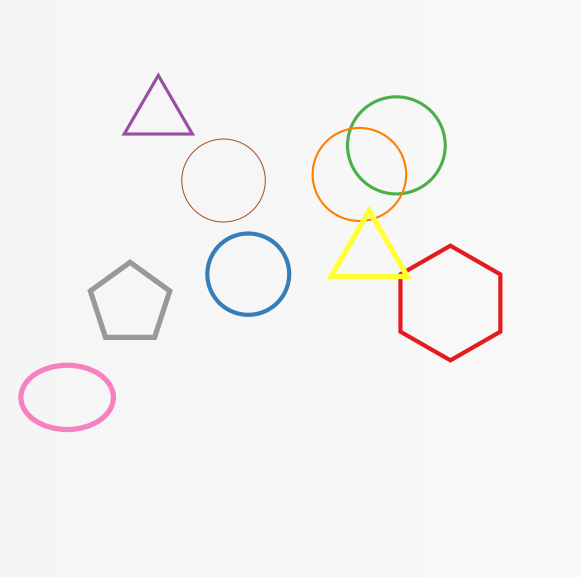[{"shape": "hexagon", "thickness": 2, "radius": 0.5, "center": [0.775, 0.474]}, {"shape": "circle", "thickness": 2, "radius": 0.35, "center": [0.427, 0.524]}, {"shape": "circle", "thickness": 1.5, "radius": 0.42, "center": [0.682, 0.747]}, {"shape": "triangle", "thickness": 1.5, "radius": 0.34, "center": [0.272, 0.801]}, {"shape": "circle", "thickness": 1, "radius": 0.4, "center": [0.618, 0.697]}, {"shape": "triangle", "thickness": 2.5, "radius": 0.38, "center": [0.635, 0.558]}, {"shape": "circle", "thickness": 0.5, "radius": 0.36, "center": [0.385, 0.687]}, {"shape": "oval", "thickness": 2.5, "radius": 0.4, "center": [0.116, 0.311]}, {"shape": "pentagon", "thickness": 2.5, "radius": 0.36, "center": [0.224, 0.473]}]